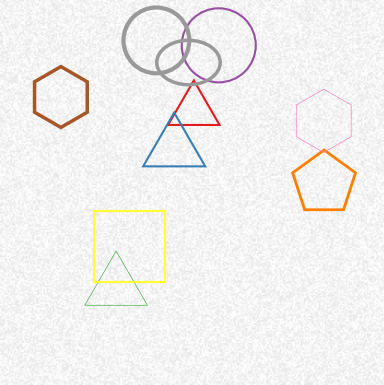[{"shape": "triangle", "thickness": 1.5, "radius": 0.39, "center": [0.503, 0.714]}, {"shape": "triangle", "thickness": 1.5, "radius": 0.47, "center": [0.452, 0.614]}, {"shape": "triangle", "thickness": 0.5, "radius": 0.47, "center": [0.302, 0.254]}, {"shape": "circle", "thickness": 1.5, "radius": 0.48, "center": [0.568, 0.882]}, {"shape": "pentagon", "thickness": 2, "radius": 0.43, "center": [0.842, 0.525]}, {"shape": "square", "thickness": 1.5, "radius": 0.46, "center": [0.336, 0.36]}, {"shape": "hexagon", "thickness": 2.5, "radius": 0.4, "center": [0.158, 0.748]}, {"shape": "hexagon", "thickness": 0.5, "radius": 0.41, "center": [0.841, 0.686]}, {"shape": "circle", "thickness": 3, "radius": 0.43, "center": [0.406, 0.895]}, {"shape": "oval", "thickness": 2.5, "radius": 0.41, "center": [0.49, 0.838]}]